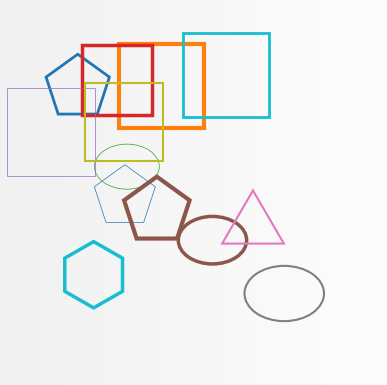[{"shape": "pentagon", "thickness": 2, "radius": 0.43, "center": [0.201, 0.773]}, {"shape": "pentagon", "thickness": 0.5, "radius": 0.41, "center": [0.322, 0.489]}, {"shape": "square", "thickness": 3, "radius": 0.55, "center": [0.416, 0.776]}, {"shape": "oval", "thickness": 0.5, "radius": 0.42, "center": [0.327, 0.567]}, {"shape": "square", "thickness": 2.5, "radius": 0.45, "center": [0.302, 0.793]}, {"shape": "square", "thickness": 0.5, "radius": 0.57, "center": [0.131, 0.657]}, {"shape": "oval", "thickness": 2.5, "radius": 0.44, "center": [0.548, 0.376]}, {"shape": "pentagon", "thickness": 3, "radius": 0.44, "center": [0.405, 0.452]}, {"shape": "triangle", "thickness": 1.5, "radius": 0.46, "center": [0.653, 0.413]}, {"shape": "oval", "thickness": 1.5, "radius": 0.51, "center": [0.734, 0.238]}, {"shape": "square", "thickness": 1.5, "radius": 0.51, "center": [0.32, 0.684]}, {"shape": "hexagon", "thickness": 2.5, "radius": 0.43, "center": [0.242, 0.286]}, {"shape": "square", "thickness": 2, "radius": 0.55, "center": [0.583, 0.805]}]